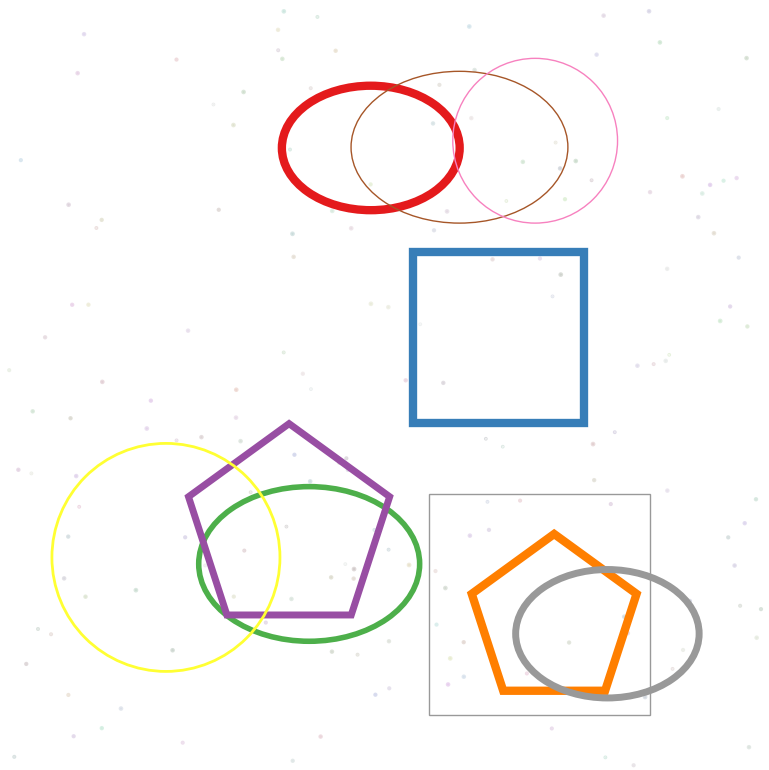[{"shape": "oval", "thickness": 3, "radius": 0.58, "center": [0.482, 0.808]}, {"shape": "square", "thickness": 3, "radius": 0.55, "center": [0.647, 0.562]}, {"shape": "oval", "thickness": 2, "radius": 0.72, "center": [0.402, 0.268]}, {"shape": "pentagon", "thickness": 2.5, "radius": 0.69, "center": [0.375, 0.312]}, {"shape": "pentagon", "thickness": 3, "radius": 0.56, "center": [0.72, 0.194]}, {"shape": "circle", "thickness": 1, "radius": 0.74, "center": [0.216, 0.276]}, {"shape": "oval", "thickness": 0.5, "radius": 0.7, "center": [0.597, 0.809]}, {"shape": "circle", "thickness": 0.5, "radius": 0.53, "center": [0.695, 0.817]}, {"shape": "square", "thickness": 0.5, "radius": 0.72, "center": [0.701, 0.215]}, {"shape": "oval", "thickness": 2.5, "radius": 0.6, "center": [0.789, 0.177]}]